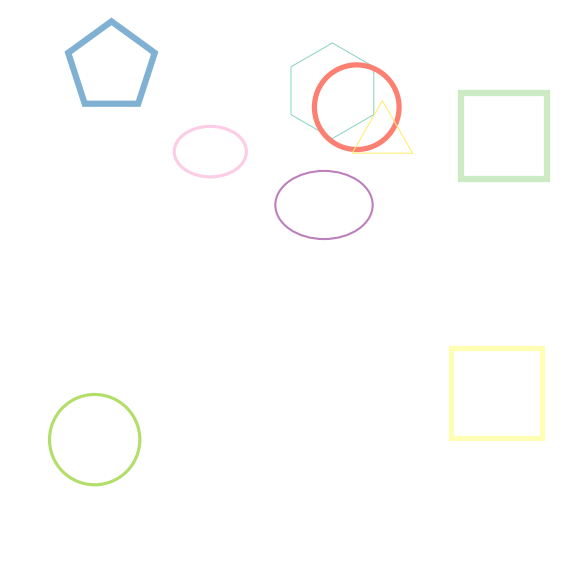[{"shape": "hexagon", "thickness": 0.5, "radius": 0.41, "center": [0.576, 0.842]}, {"shape": "square", "thickness": 2.5, "radius": 0.39, "center": [0.86, 0.319]}, {"shape": "circle", "thickness": 2.5, "radius": 0.37, "center": [0.618, 0.813]}, {"shape": "pentagon", "thickness": 3, "radius": 0.39, "center": [0.193, 0.883]}, {"shape": "circle", "thickness": 1.5, "radius": 0.39, "center": [0.164, 0.238]}, {"shape": "oval", "thickness": 1.5, "radius": 0.31, "center": [0.364, 0.737]}, {"shape": "oval", "thickness": 1, "radius": 0.42, "center": [0.561, 0.644]}, {"shape": "square", "thickness": 3, "radius": 0.37, "center": [0.873, 0.764]}, {"shape": "triangle", "thickness": 0.5, "radius": 0.3, "center": [0.662, 0.764]}]